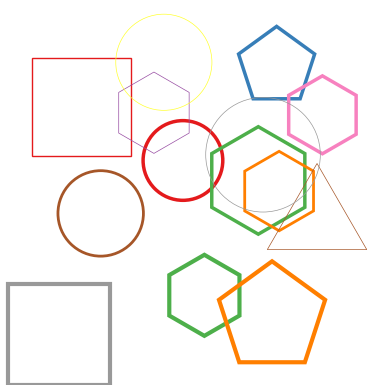[{"shape": "square", "thickness": 1, "radius": 0.64, "center": [0.212, 0.722]}, {"shape": "circle", "thickness": 2.5, "radius": 0.52, "center": [0.475, 0.583]}, {"shape": "pentagon", "thickness": 2.5, "radius": 0.52, "center": [0.718, 0.827]}, {"shape": "hexagon", "thickness": 2.5, "radius": 0.7, "center": [0.671, 0.531]}, {"shape": "hexagon", "thickness": 3, "radius": 0.53, "center": [0.531, 0.233]}, {"shape": "hexagon", "thickness": 0.5, "radius": 0.53, "center": [0.4, 0.707]}, {"shape": "pentagon", "thickness": 3, "radius": 0.72, "center": [0.707, 0.176]}, {"shape": "hexagon", "thickness": 2, "radius": 0.52, "center": [0.725, 0.504]}, {"shape": "circle", "thickness": 0.5, "radius": 0.62, "center": [0.426, 0.838]}, {"shape": "triangle", "thickness": 0.5, "radius": 0.75, "center": [0.824, 0.426]}, {"shape": "circle", "thickness": 2, "radius": 0.56, "center": [0.262, 0.446]}, {"shape": "hexagon", "thickness": 2.5, "radius": 0.51, "center": [0.837, 0.702]}, {"shape": "square", "thickness": 3, "radius": 0.66, "center": [0.153, 0.132]}, {"shape": "circle", "thickness": 0.5, "radius": 0.74, "center": [0.683, 0.598]}]